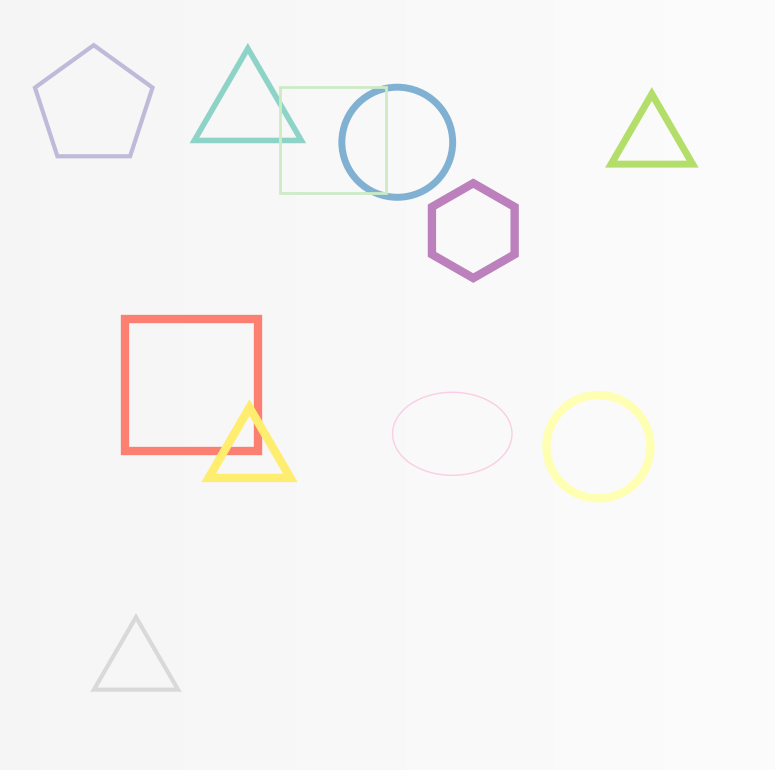[{"shape": "triangle", "thickness": 2, "radius": 0.4, "center": [0.32, 0.857]}, {"shape": "circle", "thickness": 3, "radius": 0.34, "center": [0.772, 0.42]}, {"shape": "pentagon", "thickness": 1.5, "radius": 0.4, "center": [0.121, 0.862]}, {"shape": "square", "thickness": 3, "radius": 0.43, "center": [0.247, 0.5]}, {"shape": "circle", "thickness": 2.5, "radius": 0.36, "center": [0.513, 0.815]}, {"shape": "triangle", "thickness": 2.5, "radius": 0.3, "center": [0.841, 0.817]}, {"shape": "oval", "thickness": 0.5, "radius": 0.39, "center": [0.584, 0.437]}, {"shape": "triangle", "thickness": 1.5, "radius": 0.31, "center": [0.175, 0.136]}, {"shape": "hexagon", "thickness": 3, "radius": 0.31, "center": [0.611, 0.7]}, {"shape": "square", "thickness": 1, "radius": 0.34, "center": [0.43, 0.818]}, {"shape": "triangle", "thickness": 3, "radius": 0.3, "center": [0.322, 0.41]}]